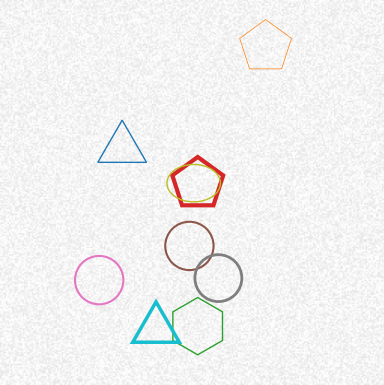[{"shape": "triangle", "thickness": 1, "radius": 0.37, "center": [0.317, 0.615]}, {"shape": "pentagon", "thickness": 0.5, "radius": 0.35, "center": [0.69, 0.878]}, {"shape": "hexagon", "thickness": 1, "radius": 0.37, "center": [0.513, 0.153]}, {"shape": "pentagon", "thickness": 3, "radius": 0.35, "center": [0.514, 0.523]}, {"shape": "circle", "thickness": 1.5, "radius": 0.31, "center": [0.492, 0.361]}, {"shape": "circle", "thickness": 1.5, "radius": 0.31, "center": [0.258, 0.272]}, {"shape": "circle", "thickness": 2, "radius": 0.3, "center": [0.567, 0.278]}, {"shape": "oval", "thickness": 1, "radius": 0.35, "center": [0.503, 0.524]}, {"shape": "triangle", "thickness": 2.5, "radius": 0.35, "center": [0.405, 0.146]}]